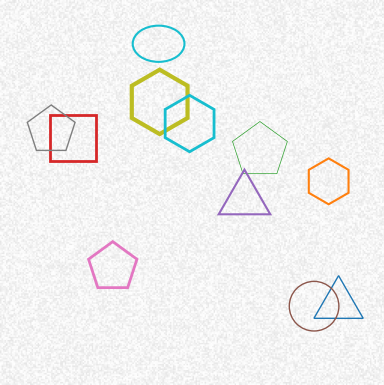[{"shape": "triangle", "thickness": 1, "radius": 0.37, "center": [0.879, 0.21]}, {"shape": "hexagon", "thickness": 1.5, "radius": 0.3, "center": [0.854, 0.529]}, {"shape": "pentagon", "thickness": 0.5, "radius": 0.37, "center": [0.675, 0.609]}, {"shape": "square", "thickness": 2, "radius": 0.3, "center": [0.19, 0.641]}, {"shape": "triangle", "thickness": 1.5, "radius": 0.39, "center": [0.635, 0.482]}, {"shape": "circle", "thickness": 1, "radius": 0.32, "center": [0.816, 0.205]}, {"shape": "pentagon", "thickness": 2, "radius": 0.33, "center": [0.293, 0.306]}, {"shape": "pentagon", "thickness": 1, "radius": 0.33, "center": [0.133, 0.662]}, {"shape": "hexagon", "thickness": 3, "radius": 0.42, "center": [0.415, 0.735]}, {"shape": "hexagon", "thickness": 2, "radius": 0.37, "center": [0.492, 0.679]}, {"shape": "oval", "thickness": 1.5, "radius": 0.34, "center": [0.412, 0.886]}]